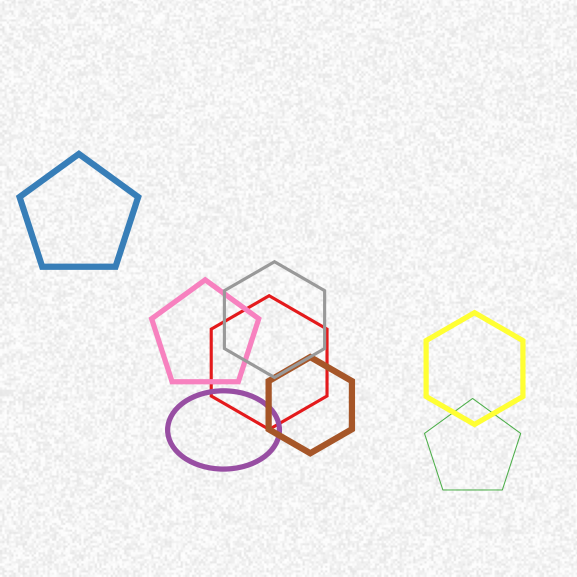[{"shape": "hexagon", "thickness": 1.5, "radius": 0.58, "center": [0.466, 0.371]}, {"shape": "pentagon", "thickness": 3, "radius": 0.54, "center": [0.137, 0.625]}, {"shape": "pentagon", "thickness": 0.5, "radius": 0.44, "center": [0.818, 0.222]}, {"shape": "oval", "thickness": 2.5, "radius": 0.48, "center": [0.387, 0.255]}, {"shape": "hexagon", "thickness": 2.5, "radius": 0.48, "center": [0.822, 0.361]}, {"shape": "hexagon", "thickness": 3, "radius": 0.42, "center": [0.537, 0.298]}, {"shape": "pentagon", "thickness": 2.5, "radius": 0.49, "center": [0.355, 0.417]}, {"shape": "hexagon", "thickness": 1.5, "radius": 0.5, "center": [0.475, 0.446]}]